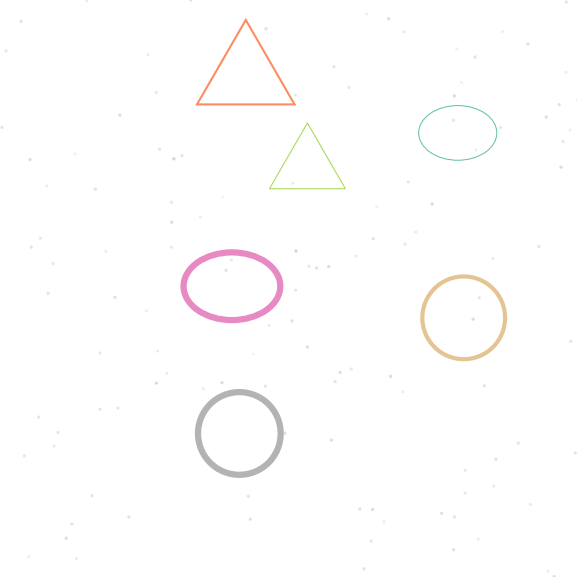[{"shape": "oval", "thickness": 0.5, "radius": 0.34, "center": [0.793, 0.769]}, {"shape": "triangle", "thickness": 1, "radius": 0.49, "center": [0.426, 0.867]}, {"shape": "oval", "thickness": 3, "radius": 0.42, "center": [0.402, 0.503]}, {"shape": "triangle", "thickness": 0.5, "radius": 0.38, "center": [0.532, 0.71]}, {"shape": "circle", "thickness": 2, "radius": 0.36, "center": [0.803, 0.449]}, {"shape": "circle", "thickness": 3, "radius": 0.36, "center": [0.414, 0.249]}]